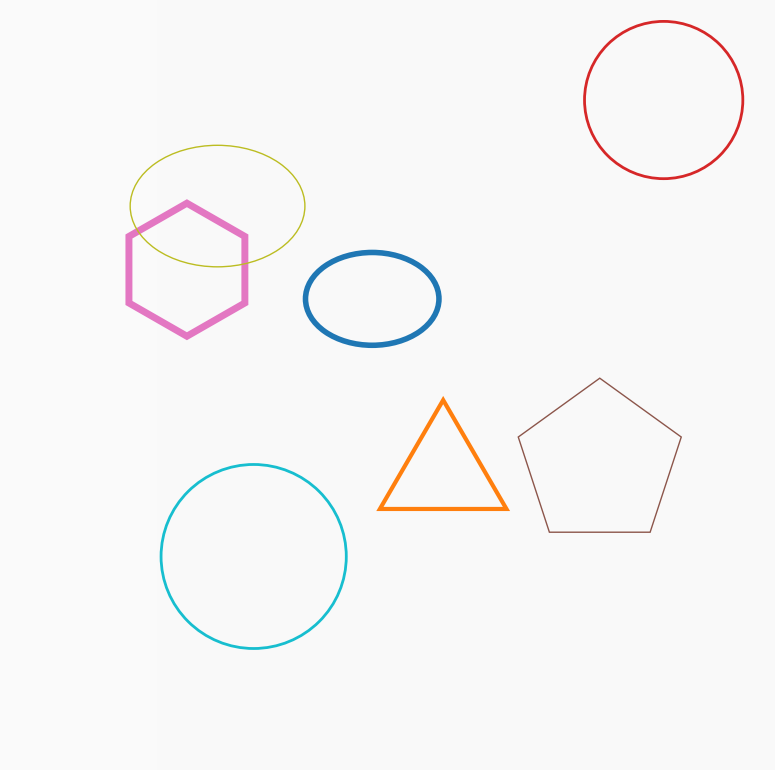[{"shape": "oval", "thickness": 2, "radius": 0.43, "center": [0.48, 0.612]}, {"shape": "triangle", "thickness": 1.5, "radius": 0.47, "center": [0.572, 0.386]}, {"shape": "circle", "thickness": 1, "radius": 0.51, "center": [0.856, 0.87]}, {"shape": "pentagon", "thickness": 0.5, "radius": 0.55, "center": [0.774, 0.398]}, {"shape": "hexagon", "thickness": 2.5, "radius": 0.43, "center": [0.241, 0.65]}, {"shape": "oval", "thickness": 0.5, "radius": 0.56, "center": [0.281, 0.732]}, {"shape": "circle", "thickness": 1, "radius": 0.6, "center": [0.327, 0.277]}]